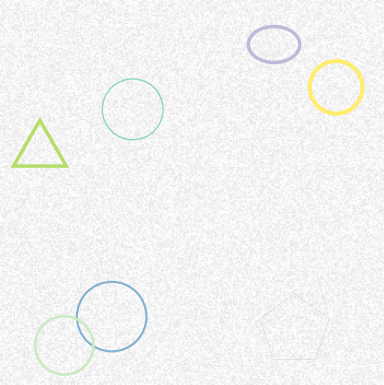[{"shape": "circle", "thickness": 1, "radius": 0.39, "center": [0.345, 0.716]}, {"shape": "oval", "thickness": 2.5, "radius": 0.33, "center": [0.712, 0.884]}, {"shape": "circle", "thickness": 1.5, "radius": 0.45, "center": [0.29, 0.178]}, {"shape": "triangle", "thickness": 2.5, "radius": 0.4, "center": [0.104, 0.608]}, {"shape": "pentagon", "thickness": 0.5, "radius": 0.47, "center": [0.765, 0.143]}, {"shape": "circle", "thickness": 2, "radius": 0.38, "center": [0.167, 0.103]}, {"shape": "circle", "thickness": 3, "radius": 0.34, "center": [0.873, 0.773]}]